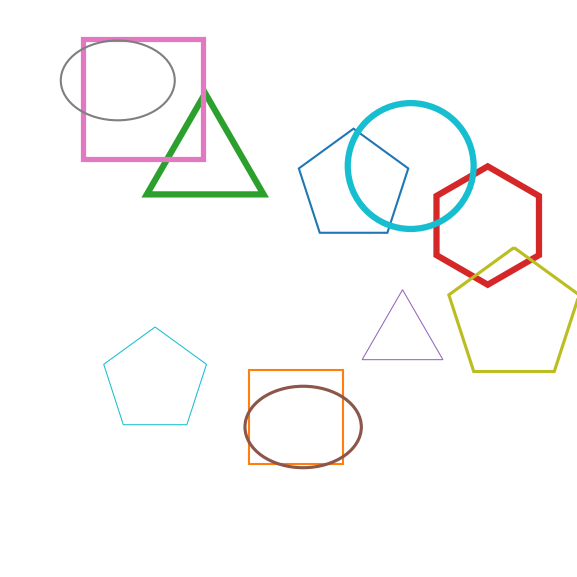[{"shape": "pentagon", "thickness": 1, "radius": 0.5, "center": [0.612, 0.677]}, {"shape": "square", "thickness": 1, "radius": 0.41, "center": [0.513, 0.277]}, {"shape": "triangle", "thickness": 3, "radius": 0.58, "center": [0.355, 0.721]}, {"shape": "hexagon", "thickness": 3, "radius": 0.51, "center": [0.845, 0.609]}, {"shape": "triangle", "thickness": 0.5, "radius": 0.4, "center": [0.697, 0.417]}, {"shape": "oval", "thickness": 1.5, "radius": 0.5, "center": [0.525, 0.26]}, {"shape": "square", "thickness": 2.5, "radius": 0.52, "center": [0.248, 0.827]}, {"shape": "oval", "thickness": 1, "radius": 0.49, "center": [0.204, 0.86]}, {"shape": "pentagon", "thickness": 1.5, "radius": 0.59, "center": [0.89, 0.452]}, {"shape": "circle", "thickness": 3, "radius": 0.54, "center": [0.711, 0.712]}, {"shape": "pentagon", "thickness": 0.5, "radius": 0.47, "center": [0.269, 0.339]}]